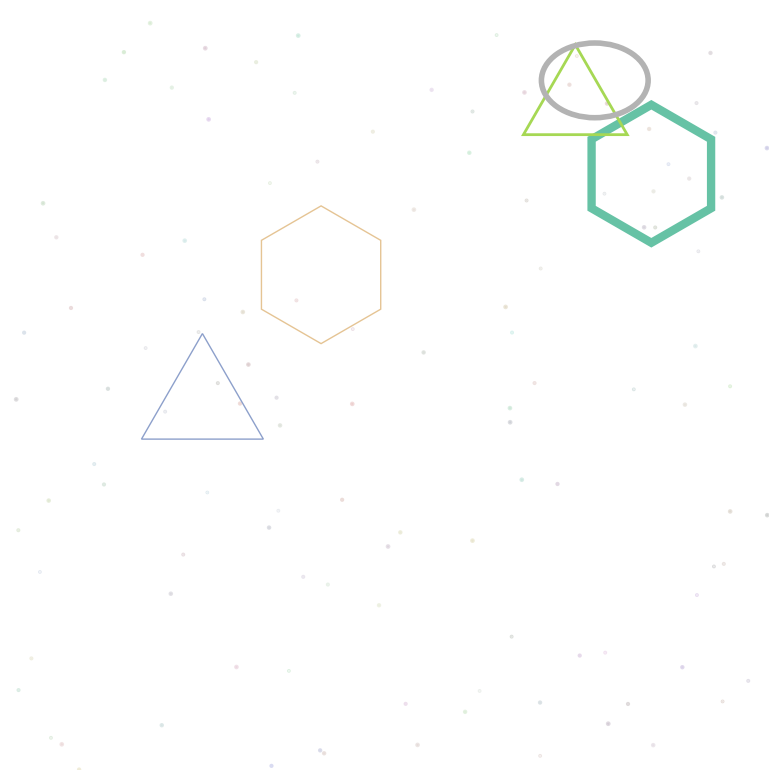[{"shape": "hexagon", "thickness": 3, "radius": 0.45, "center": [0.846, 0.774]}, {"shape": "triangle", "thickness": 0.5, "radius": 0.46, "center": [0.263, 0.475]}, {"shape": "triangle", "thickness": 1, "radius": 0.39, "center": [0.747, 0.864]}, {"shape": "hexagon", "thickness": 0.5, "radius": 0.45, "center": [0.417, 0.643]}, {"shape": "oval", "thickness": 2, "radius": 0.35, "center": [0.772, 0.896]}]